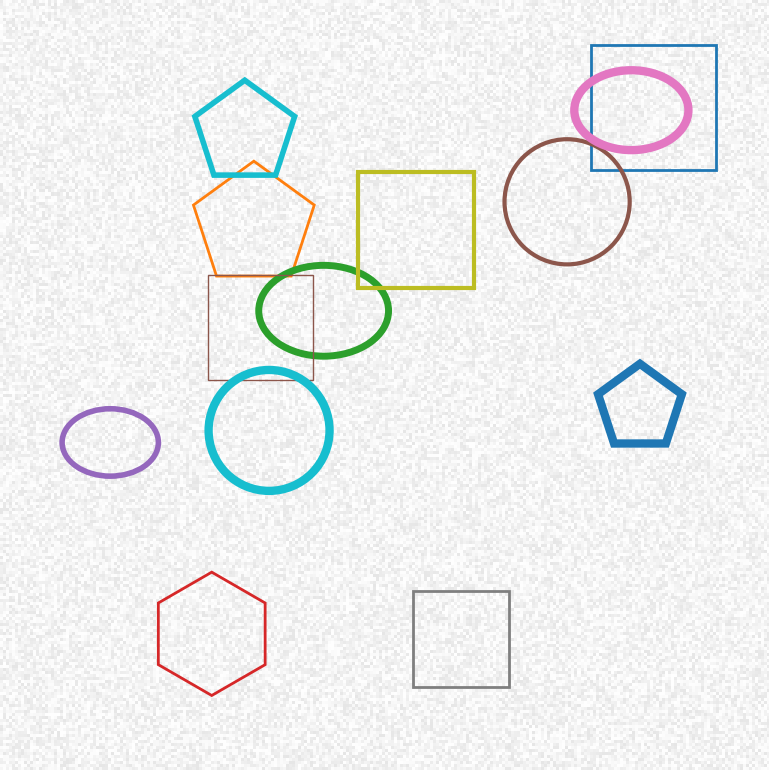[{"shape": "square", "thickness": 1, "radius": 0.41, "center": [0.849, 0.86]}, {"shape": "pentagon", "thickness": 3, "radius": 0.29, "center": [0.831, 0.47]}, {"shape": "pentagon", "thickness": 1, "radius": 0.41, "center": [0.33, 0.708]}, {"shape": "oval", "thickness": 2.5, "radius": 0.42, "center": [0.42, 0.596]}, {"shape": "hexagon", "thickness": 1, "radius": 0.4, "center": [0.275, 0.177]}, {"shape": "oval", "thickness": 2, "radius": 0.31, "center": [0.143, 0.425]}, {"shape": "circle", "thickness": 1.5, "radius": 0.41, "center": [0.737, 0.738]}, {"shape": "square", "thickness": 0.5, "radius": 0.34, "center": [0.339, 0.574]}, {"shape": "oval", "thickness": 3, "radius": 0.37, "center": [0.82, 0.857]}, {"shape": "square", "thickness": 1, "radius": 0.31, "center": [0.599, 0.17]}, {"shape": "square", "thickness": 1.5, "radius": 0.38, "center": [0.54, 0.701]}, {"shape": "pentagon", "thickness": 2, "radius": 0.34, "center": [0.318, 0.828]}, {"shape": "circle", "thickness": 3, "radius": 0.39, "center": [0.349, 0.441]}]